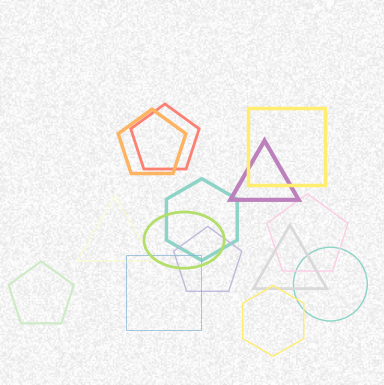[{"shape": "hexagon", "thickness": 2.5, "radius": 0.53, "center": [0.524, 0.43]}, {"shape": "circle", "thickness": 1, "radius": 0.48, "center": [0.858, 0.262]}, {"shape": "triangle", "thickness": 0.5, "radius": 0.57, "center": [0.299, 0.379]}, {"shape": "pentagon", "thickness": 1, "radius": 0.47, "center": [0.539, 0.319]}, {"shape": "pentagon", "thickness": 2, "radius": 0.47, "center": [0.428, 0.637]}, {"shape": "square", "thickness": 0.5, "radius": 0.48, "center": [0.425, 0.24]}, {"shape": "pentagon", "thickness": 2.5, "radius": 0.46, "center": [0.395, 0.624]}, {"shape": "oval", "thickness": 2, "radius": 0.52, "center": [0.478, 0.376]}, {"shape": "pentagon", "thickness": 1, "radius": 0.55, "center": [0.799, 0.386]}, {"shape": "triangle", "thickness": 2, "radius": 0.55, "center": [0.753, 0.305]}, {"shape": "triangle", "thickness": 3, "radius": 0.51, "center": [0.687, 0.532]}, {"shape": "pentagon", "thickness": 1.5, "radius": 0.45, "center": [0.107, 0.232]}, {"shape": "hexagon", "thickness": 1, "radius": 0.46, "center": [0.71, 0.166]}, {"shape": "square", "thickness": 2.5, "radius": 0.5, "center": [0.744, 0.62]}]